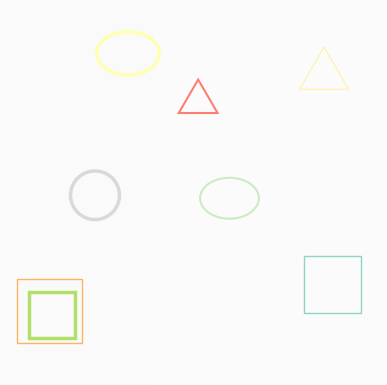[{"shape": "square", "thickness": 1, "radius": 0.37, "center": [0.857, 0.26]}, {"shape": "oval", "thickness": 2.5, "radius": 0.4, "center": [0.33, 0.861]}, {"shape": "triangle", "thickness": 1.5, "radius": 0.29, "center": [0.511, 0.735]}, {"shape": "square", "thickness": 1, "radius": 0.42, "center": [0.128, 0.192]}, {"shape": "square", "thickness": 2.5, "radius": 0.3, "center": [0.134, 0.183]}, {"shape": "circle", "thickness": 2.5, "radius": 0.32, "center": [0.245, 0.493]}, {"shape": "oval", "thickness": 1.5, "radius": 0.38, "center": [0.592, 0.485]}, {"shape": "triangle", "thickness": 0.5, "radius": 0.36, "center": [0.836, 0.805]}]